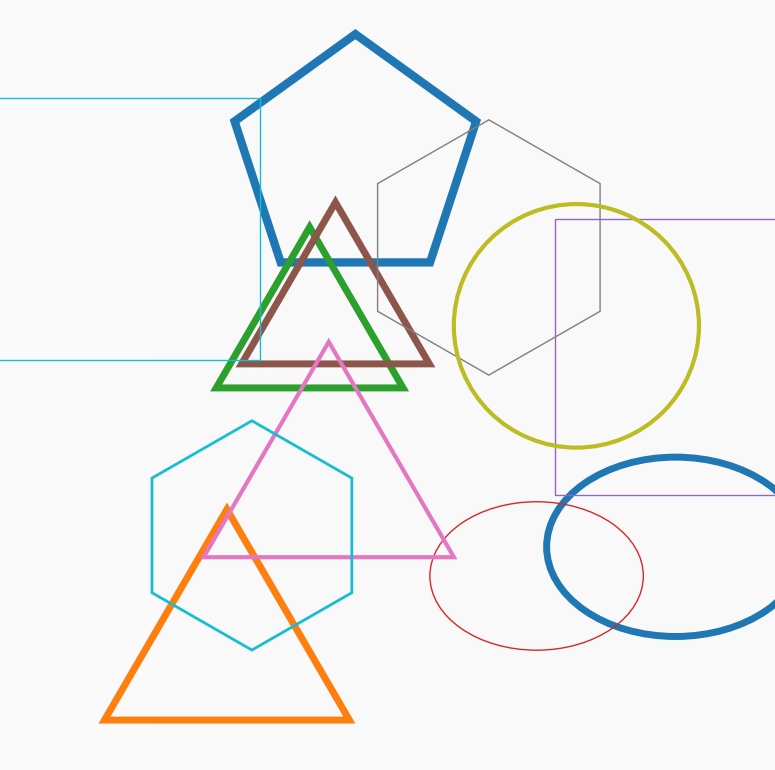[{"shape": "oval", "thickness": 2.5, "radius": 0.83, "center": [0.872, 0.29]}, {"shape": "pentagon", "thickness": 3, "radius": 0.82, "center": [0.459, 0.792]}, {"shape": "triangle", "thickness": 2.5, "radius": 0.91, "center": [0.293, 0.156]}, {"shape": "triangle", "thickness": 2.5, "radius": 0.7, "center": [0.4, 0.566]}, {"shape": "oval", "thickness": 0.5, "radius": 0.69, "center": [0.692, 0.252]}, {"shape": "square", "thickness": 0.5, "radius": 0.9, "center": [0.895, 0.537]}, {"shape": "triangle", "thickness": 2.5, "radius": 0.7, "center": [0.433, 0.597]}, {"shape": "triangle", "thickness": 1.5, "radius": 0.93, "center": [0.424, 0.37]}, {"shape": "hexagon", "thickness": 0.5, "radius": 0.83, "center": [0.631, 0.679]}, {"shape": "circle", "thickness": 1.5, "radius": 0.79, "center": [0.744, 0.577]}, {"shape": "hexagon", "thickness": 1, "radius": 0.74, "center": [0.325, 0.305]}, {"shape": "square", "thickness": 0.5, "radius": 0.85, "center": [0.165, 0.702]}]